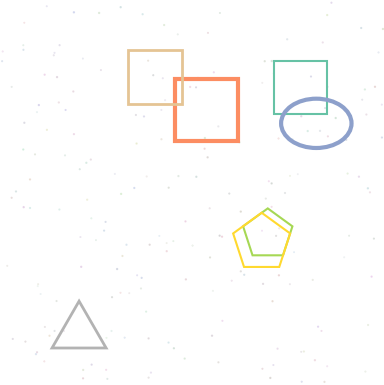[{"shape": "square", "thickness": 1.5, "radius": 0.35, "center": [0.781, 0.773]}, {"shape": "square", "thickness": 3, "radius": 0.41, "center": [0.536, 0.714]}, {"shape": "oval", "thickness": 3, "radius": 0.46, "center": [0.822, 0.68]}, {"shape": "pentagon", "thickness": 1.5, "radius": 0.34, "center": [0.695, 0.391]}, {"shape": "pentagon", "thickness": 1.5, "radius": 0.39, "center": [0.68, 0.37]}, {"shape": "square", "thickness": 2, "radius": 0.35, "center": [0.403, 0.8]}, {"shape": "triangle", "thickness": 2, "radius": 0.41, "center": [0.205, 0.137]}]